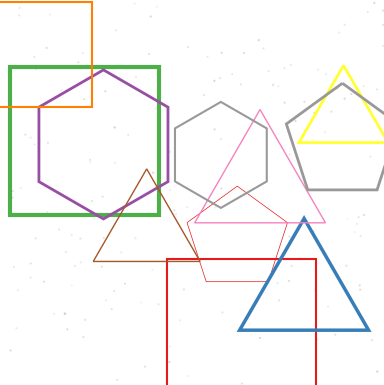[{"shape": "square", "thickness": 1.5, "radius": 0.97, "center": [0.627, 0.133]}, {"shape": "pentagon", "thickness": 0.5, "radius": 0.69, "center": [0.616, 0.379]}, {"shape": "triangle", "thickness": 2.5, "radius": 0.97, "center": [0.79, 0.239]}, {"shape": "square", "thickness": 3, "radius": 0.97, "center": [0.22, 0.634]}, {"shape": "hexagon", "thickness": 2, "radius": 0.97, "center": [0.269, 0.625]}, {"shape": "square", "thickness": 1.5, "radius": 0.68, "center": [0.104, 0.859]}, {"shape": "triangle", "thickness": 2, "radius": 0.67, "center": [0.892, 0.697]}, {"shape": "triangle", "thickness": 1, "radius": 0.8, "center": [0.381, 0.401]}, {"shape": "triangle", "thickness": 1, "radius": 0.98, "center": [0.675, 0.519]}, {"shape": "hexagon", "thickness": 1.5, "radius": 0.69, "center": [0.574, 0.598]}, {"shape": "pentagon", "thickness": 2, "radius": 0.77, "center": [0.889, 0.631]}]